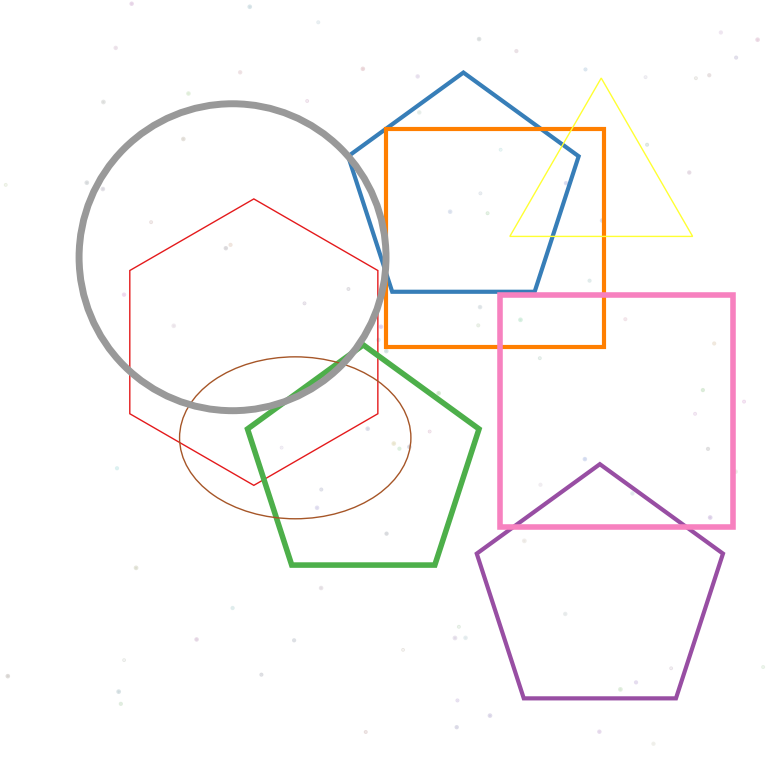[{"shape": "hexagon", "thickness": 0.5, "radius": 0.93, "center": [0.33, 0.556]}, {"shape": "pentagon", "thickness": 1.5, "radius": 0.79, "center": [0.602, 0.748]}, {"shape": "pentagon", "thickness": 2, "radius": 0.79, "center": [0.472, 0.394]}, {"shape": "pentagon", "thickness": 1.5, "radius": 0.84, "center": [0.779, 0.229]}, {"shape": "square", "thickness": 1.5, "radius": 0.71, "center": [0.643, 0.691]}, {"shape": "triangle", "thickness": 0.5, "radius": 0.69, "center": [0.781, 0.762]}, {"shape": "oval", "thickness": 0.5, "radius": 0.75, "center": [0.383, 0.431]}, {"shape": "square", "thickness": 2, "radius": 0.75, "center": [0.801, 0.466]}, {"shape": "circle", "thickness": 2.5, "radius": 1.0, "center": [0.302, 0.666]}]